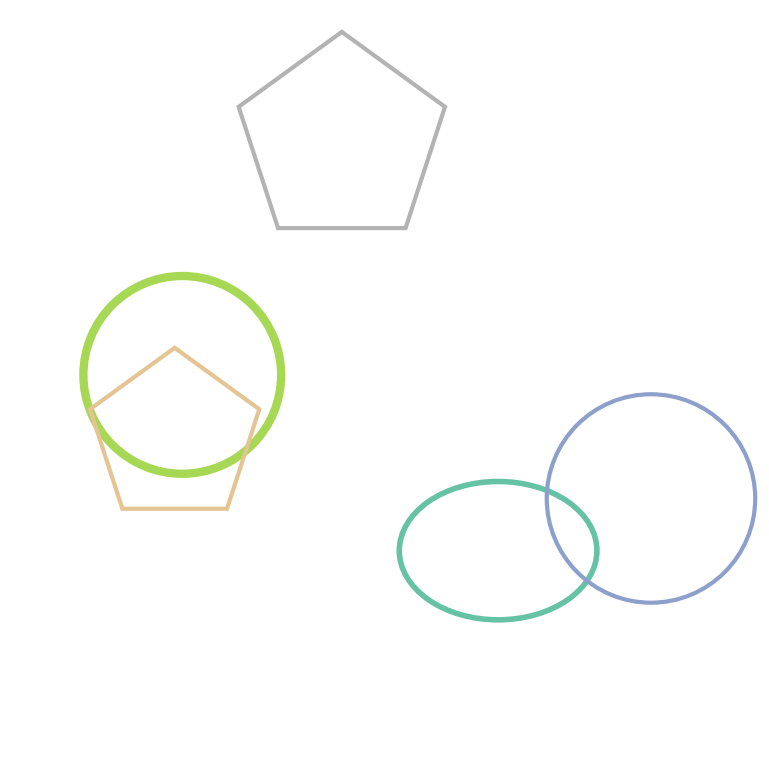[{"shape": "oval", "thickness": 2, "radius": 0.64, "center": [0.647, 0.285]}, {"shape": "circle", "thickness": 1.5, "radius": 0.68, "center": [0.845, 0.353]}, {"shape": "circle", "thickness": 3, "radius": 0.64, "center": [0.237, 0.513]}, {"shape": "pentagon", "thickness": 1.5, "radius": 0.58, "center": [0.227, 0.433]}, {"shape": "pentagon", "thickness": 1.5, "radius": 0.7, "center": [0.444, 0.818]}]